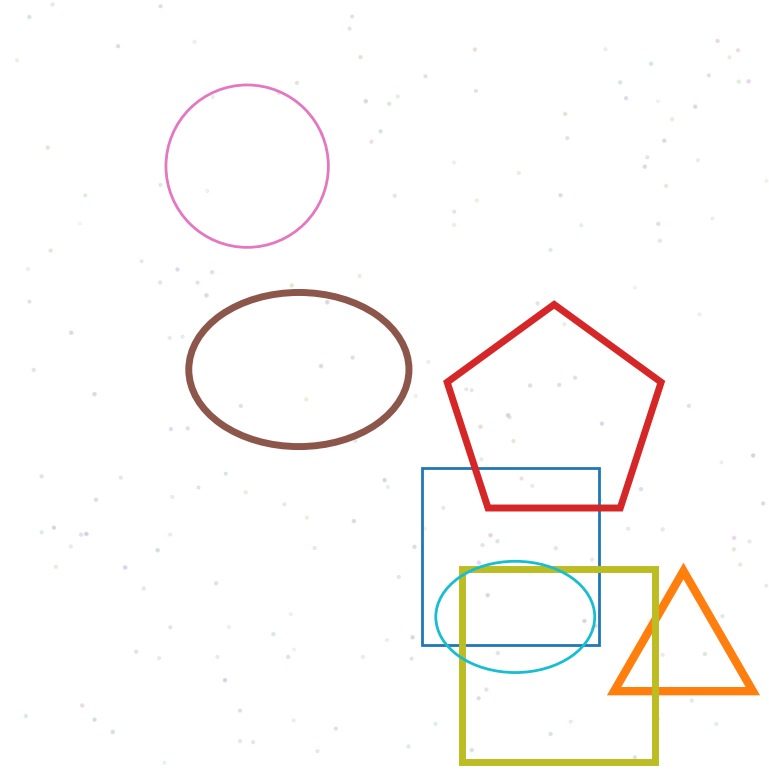[{"shape": "square", "thickness": 1, "radius": 0.58, "center": [0.663, 0.277]}, {"shape": "triangle", "thickness": 3, "radius": 0.52, "center": [0.888, 0.154]}, {"shape": "pentagon", "thickness": 2.5, "radius": 0.73, "center": [0.72, 0.458]}, {"shape": "oval", "thickness": 2.5, "radius": 0.71, "center": [0.388, 0.52]}, {"shape": "circle", "thickness": 1, "radius": 0.53, "center": [0.321, 0.784]}, {"shape": "square", "thickness": 2.5, "radius": 0.63, "center": [0.726, 0.136]}, {"shape": "oval", "thickness": 1, "radius": 0.52, "center": [0.669, 0.199]}]